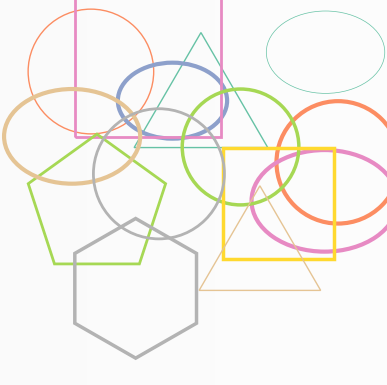[{"shape": "oval", "thickness": 0.5, "radius": 0.76, "center": [0.84, 0.864]}, {"shape": "triangle", "thickness": 1, "radius": 1.0, "center": [0.519, 0.716]}, {"shape": "circle", "thickness": 1, "radius": 0.81, "center": [0.235, 0.814]}, {"shape": "circle", "thickness": 3, "radius": 0.79, "center": [0.872, 0.578]}, {"shape": "oval", "thickness": 3, "radius": 0.7, "center": [0.445, 0.739]}, {"shape": "oval", "thickness": 3, "radius": 0.94, "center": [0.838, 0.478]}, {"shape": "square", "thickness": 2, "radius": 0.94, "center": [0.381, 0.832]}, {"shape": "pentagon", "thickness": 2, "radius": 0.93, "center": [0.25, 0.465]}, {"shape": "circle", "thickness": 2.5, "radius": 0.75, "center": [0.621, 0.618]}, {"shape": "square", "thickness": 2.5, "radius": 0.72, "center": [0.719, 0.471]}, {"shape": "triangle", "thickness": 1, "radius": 0.91, "center": [0.671, 0.336]}, {"shape": "oval", "thickness": 3, "radius": 0.88, "center": [0.186, 0.646]}, {"shape": "circle", "thickness": 2, "radius": 0.85, "center": [0.41, 0.549]}, {"shape": "hexagon", "thickness": 2.5, "radius": 0.91, "center": [0.35, 0.251]}]